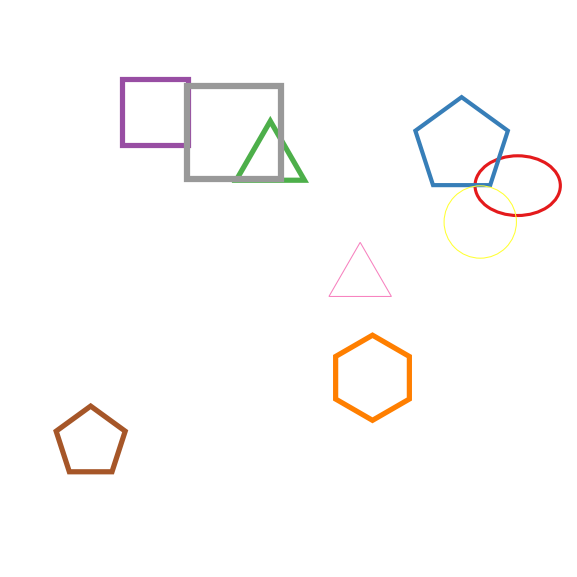[{"shape": "oval", "thickness": 1.5, "radius": 0.37, "center": [0.896, 0.678]}, {"shape": "pentagon", "thickness": 2, "radius": 0.42, "center": [0.799, 0.747]}, {"shape": "triangle", "thickness": 2.5, "radius": 0.34, "center": [0.468, 0.721]}, {"shape": "square", "thickness": 2.5, "radius": 0.29, "center": [0.269, 0.806]}, {"shape": "hexagon", "thickness": 2.5, "radius": 0.37, "center": [0.645, 0.345]}, {"shape": "circle", "thickness": 0.5, "radius": 0.31, "center": [0.832, 0.615]}, {"shape": "pentagon", "thickness": 2.5, "radius": 0.31, "center": [0.157, 0.233]}, {"shape": "triangle", "thickness": 0.5, "radius": 0.31, "center": [0.624, 0.517]}, {"shape": "square", "thickness": 3, "radius": 0.4, "center": [0.405, 0.77]}]